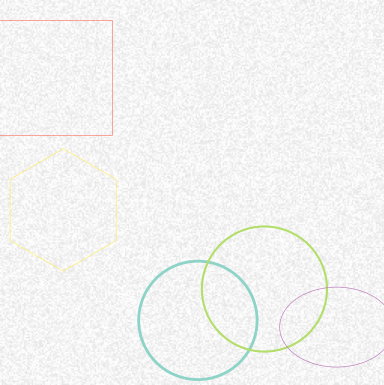[{"shape": "circle", "thickness": 2, "radius": 0.77, "center": [0.514, 0.168]}, {"shape": "square", "thickness": 0.5, "radius": 0.75, "center": [0.142, 0.798]}, {"shape": "circle", "thickness": 1.5, "radius": 0.81, "center": [0.687, 0.249]}, {"shape": "oval", "thickness": 0.5, "radius": 0.74, "center": [0.875, 0.15]}, {"shape": "hexagon", "thickness": 0.5, "radius": 0.8, "center": [0.164, 0.455]}]